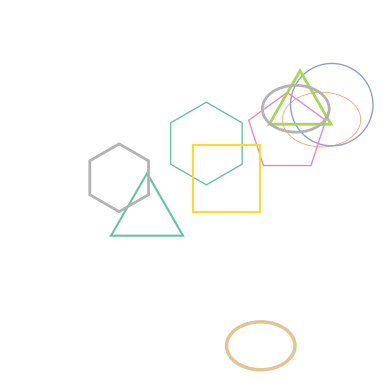[{"shape": "triangle", "thickness": 1.5, "radius": 0.54, "center": [0.382, 0.442]}, {"shape": "hexagon", "thickness": 1, "radius": 0.54, "center": [0.536, 0.627]}, {"shape": "oval", "thickness": 0.5, "radius": 0.51, "center": [0.835, 0.689]}, {"shape": "circle", "thickness": 1, "radius": 0.54, "center": [0.862, 0.728]}, {"shape": "pentagon", "thickness": 1, "radius": 0.53, "center": [0.746, 0.655]}, {"shape": "triangle", "thickness": 2, "radius": 0.46, "center": [0.779, 0.724]}, {"shape": "square", "thickness": 1.5, "radius": 0.44, "center": [0.588, 0.536]}, {"shape": "oval", "thickness": 2.5, "radius": 0.44, "center": [0.677, 0.102]}, {"shape": "oval", "thickness": 2, "radius": 0.43, "center": [0.768, 0.717]}, {"shape": "hexagon", "thickness": 2, "radius": 0.44, "center": [0.309, 0.538]}]